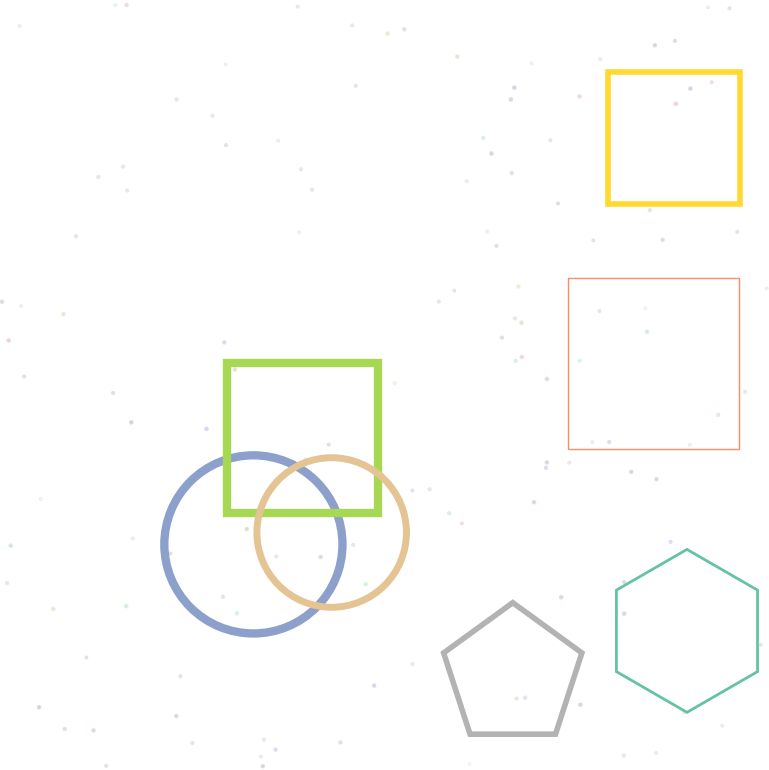[{"shape": "hexagon", "thickness": 1, "radius": 0.53, "center": [0.892, 0.181]}, {"shape": "square", "thickness": 0.5, "radius": 0.55, "center": [0.849, 0.528]}, {"shape": "circle", "thickness": 3, "radius": 0.58, "center": [0.329, 0.293]}, {"shape": "square", "thickness": 3, "radius": 0.49, "center": [0.393, 0.431]}, {"shape": "square", "thickness": 2, "radius": 0.43, "center": [0.876, 0.821]}, {"shape": "circle", "thickness": 2.5, "radius": 0.49, "center": [0.431, 0.308]}, {"shape": "pentagon", "thickness": 2, "radius": 0.47, "center": [0.666, 0.123]}]